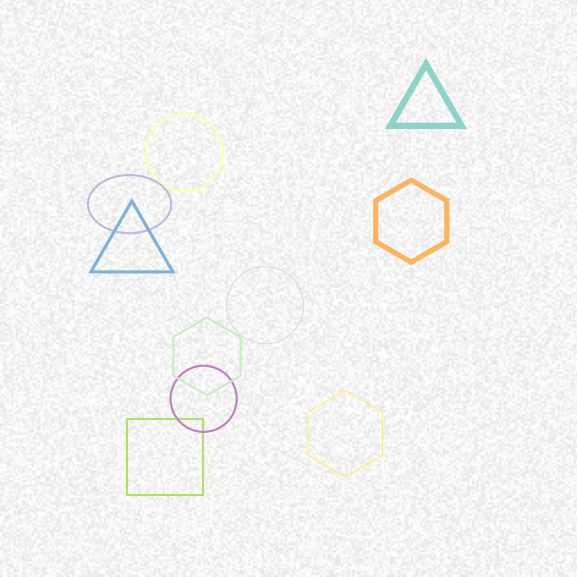[{"shape": "triangle", "thickness": 3, "radius": 0.36, "center": [0.738, 0.817]}, {"shape": "circle", "thickness": 1, "radius": 0.33, "center": [0.319, 0.735]}, {"shape": "oval", "thickness": 1, "radius": 0.36, "center": [0.224, 0.646]}, {"shape": "triangle", "thickness": 1.5, "radius": 0.41, "center": [0.228, 0.569]}, {"shape": "hexagon", "thickness": 2.5, "radius": 0.36, "center": [0.712, 0.616]}, {"shape": "square", "thickness": 1, "radius": 0.33, "center": [0.285, 0.209]}, {"shape": "circle", "thickness": 0.5, "radius": 0.33, "center": [0.459, 0.471]}, {"shape": "circle", "thickness": 1, "radius": 0.29, "center": [0.353, 0.309]}, {"shape": "hexagon", "thickness": 1, "radius": 0.34, "center": [0.358, 0.382]}, {"shape": "hexagon", "thickness": 0.5, "radius": 0.37, "center": [0.598, 0.248]}]